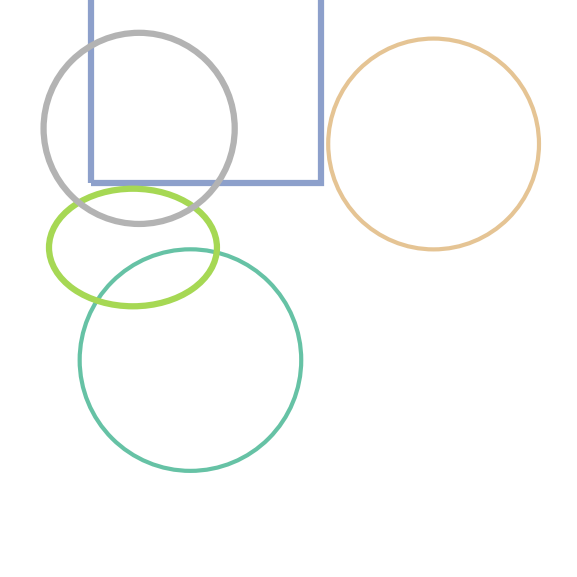[{"shape": "circle", "thickness": 2, "radius": 0.96, "center": [0.33, 0.376]}, {"shape": "square", "thickness": 3, "radius": 0.99, "center": [0.357, 0.881]}, {"shape": "oval", "thickness": 3, "radius": 0.73, "center": [0.23, 0.571]}, {"shape": "circle", "thickness": 2, "radius": 0.91, "center": [0.751, 0.75]}, {"shape": "circle", "thickness": 3, "radius": 0.83, "center": [0.241, 0.777]}]